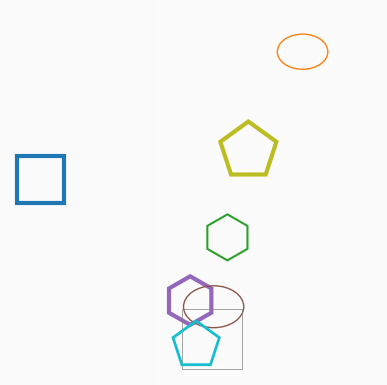[{"shape": "square", "thickness": 3, "radius": 0.31, "center": [0.104, 0.533]}, {"shape": "oval", "thickness": 1, "radius": 0.33, "center": [0.781, 0.866]}, {"shape": "hexagon", "thickness": 1.5, "radius": 0.3, "center": [0.587, 0.383]}, {"shape": "hexagon", "thickness": 3, "radius": 0.32, "center": [0.491, 0.219]}, {"shape": "oval", "thickness": 1, "radius": 0.39, "center": [0.551, 0.203]}, {"shape": "square", "thickness": 0.5, "radius": 0.39, "center": [0.548, 0.118]}, {"shape": "pentagon", "thickness": 3, "radius": 0.38, "center": [0.641, 0.608]}, {"shape": "pentagon", "thickness": 2, "radius": 0.31, "center": [0.506, 0.104]}]